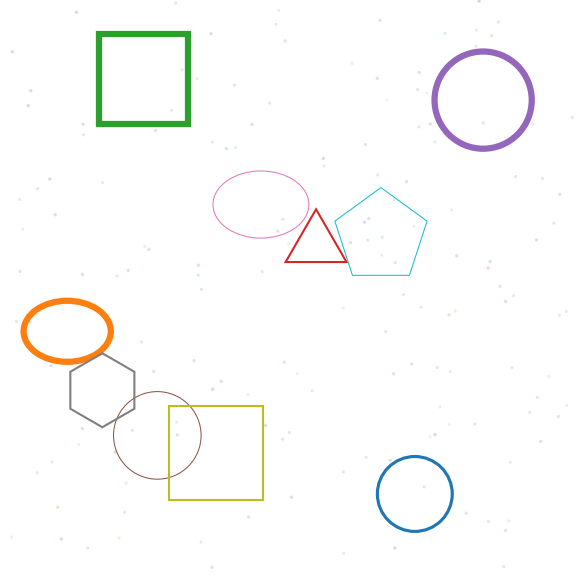[{"shape": "circle", "thickness": 1.5, "radius": 0.32, "center": [0.718, 0.144]}, {"shape": "oval", "thickness": 3, "radius": 0.38, "center": [0.116, 0.425]}, {"shape": "square", "thickness": 3, "radius": 0.39, "center": [0.249, 0.862]}, {"shape": "triangle", "thickness": 1, "radius": 0.3, "center": [0.547, 0.576]}, {"shape": "circle", "thickness": 3, "radius": 0.42, "center": [0.837, 0.826]}, {"shape": "circle", "thickness": 0.5, "radius": 0.38, "center": [0.272, 0.245]}, {"shape": "oval", "thickness": 0.5, "radius": 0.42, "center": [0.452, 0.645]}, {"shape": "hexagon", "thickness": 1, "radius": 0.32, "center": [0.177, 0.323]}, {"shape": "square", "thickness": 1, "radius": 0.41, "center": [0.374, 0.214]}, {"shape": "pentagon", "thickness": 0.5, "radius": 0.42, "center": [0.66, 0.59]}]